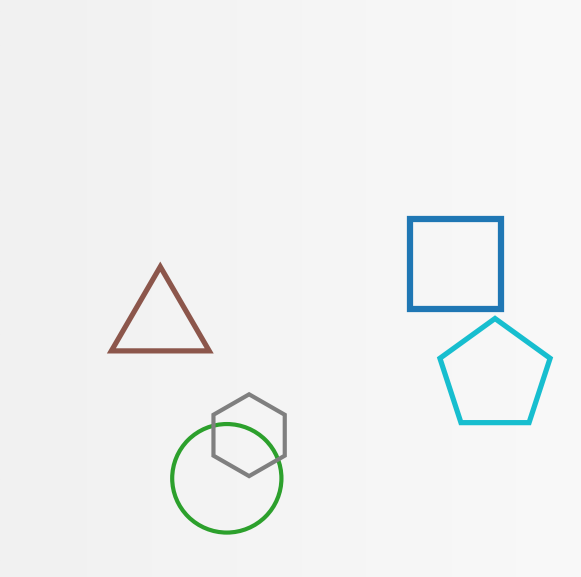[{"shape": "square", "thickness": 3, "radius": 0.39, "center": [0.784, 0.543]}, {"shape": "circle", "thickness": 2, "radius": 0.47, "center": [0.39, 0.171]}, {"shape": "triangle", "thickness": 2.5, "radius": 0.49, "center": [0.276, 0.44]}, {"shape": "hexagon", "thickness": 2, "radius": 0.35, "center": [0.429, 0.246]}, {"shape": "pentagon", "thickness": 2.5, "radius": 0.5, "center": [0.852, 0.348]}]